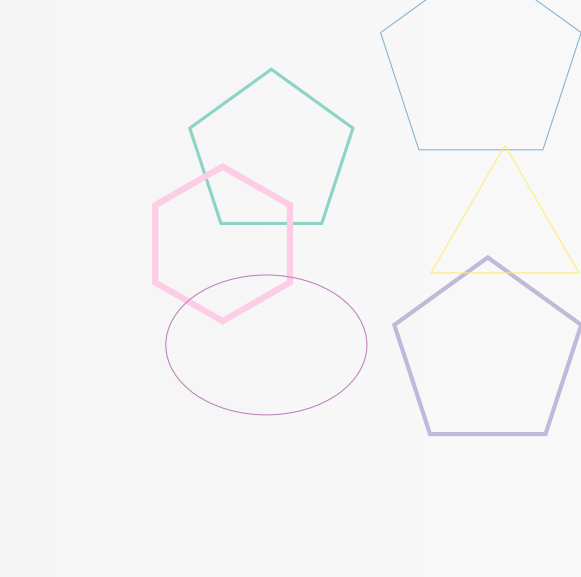[{"shape": "pentagon", "thickness": 1.5, "radius": 0.74, "center": [0.467, 0.732]}, {"shape": "pentagon", "thickness": 2, "radius": 0.85, "center": [0.839, 0.384]}, {"shape": "pentagon", "thickness": 0.5, "radius": 0.91, "center": [0.827, 0.887]}, {"shape": "hexagon", "thickness": 3, "radius": 0.67, "center": [0.383, 0.577]}, {"shape": "oval", "thickness": 0.5, "radius": 0.87, "center": [0.458, 0.402]}, {"shape": "triangle", "thickness": 0.5, "radius": 0.74, "center": [0.869, 0.6]}]